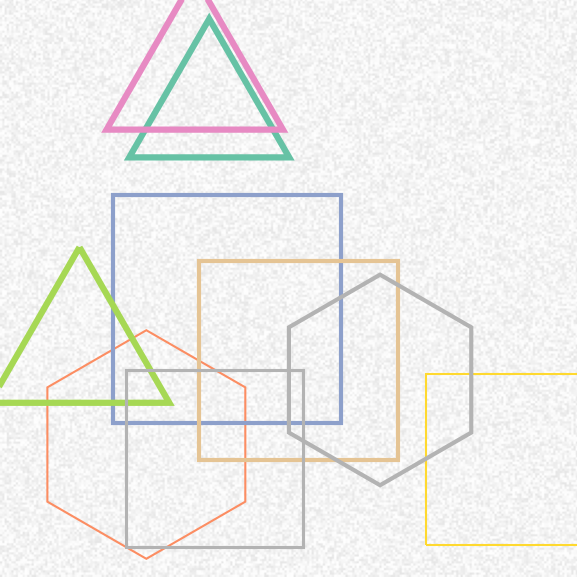[{"shape": "triangle", "thickness": 3, "radius": 0.8, "center": [0.362, 0.807]}, {"shape": "hexagon", "thickness": 1, "radius": 0.99, "center": [0.253, 0.229]}, {"shape": "square", "thickness": 2, "radius": 0.99, "center": [0.393, 0.464]}, {"shape": "triangle", "thickness": 3, "radius": 0.88, "center": [0.337, 0.863]}, {"shape": "triangle", "thickness": 3, "radius": 0.9, "center": [0.138, 0.391]}, {"shape": "square", "thickness": 1, "radius": 0.74, "center": [0.887, 0.204]}, {"shape": "square", "thickness": 2, "radius": 0.86, "center": [0.517, 0.375]}, {"shape": "square", "thickness": 1.5, "radius": 0.77, "center": [0.371, 0.205]}, {"shape": "hexagon", "thickness": 2, "radius": 0.91, "center": [0.658, 0.341]}]